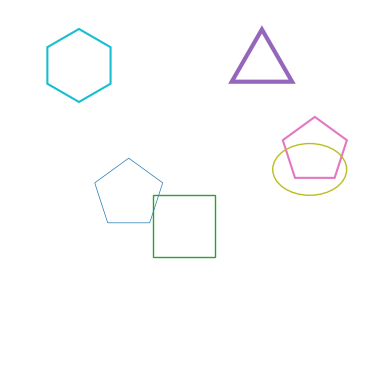[{"shape": "pentagon", "thickness": 0.5, "radius": 0.46, "center": [0.334, 0.496]}, {"shape": "square", "thickness": 1, "radius": 0.41, "center": [0.478, 0.413]}, {"shape": "triangle", "thickness": 3, "radius": 0.45, "center": [0.68, 0.833]}, {"shape": "pentagon", "thickness": 1.5, "radius": 0.44, "center": [0.818, 0.609]}, {"shape": "oval", "thickness": 1, "radius": 0.48, "center": [0.804, 0.56]}, {"shape": "hexagon", "thickness": 1.5, "radius": 0.47, "center": [0.205, 0.83]}]